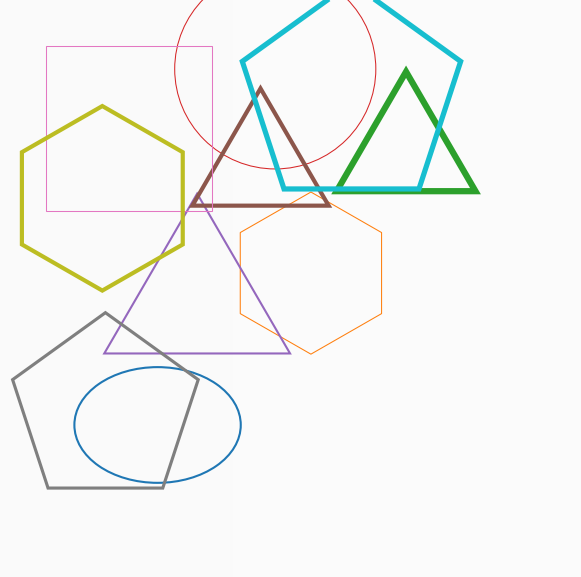[{"shape": "oval", "thickness": 1, "radius": 0.72, "center": [0.271, 0.263]}, {"shape": "hexagon", "thickness": 0.5, "radius": 0.7, "center": [0.535, 0.526]}, {"shape": "triangle", "thickness": 3, "radius": 0.69, "center": [0.699, 0.737]}, {"shape": "circle", "thickness": 0.5, "radius": 0.87, "center": [0.474, 0.88]}, {"shape": "triangle", "thickness": 1, "radius": 0.92, "center": [0.339, 0.479]}, {"shape": "triangle", "thickness": 2, "radius": 0.68, "center": [0.448, 0.711]}, {"shape": "square", "thickness": 0.5, "radius": 0.71, "center": [0.221, 0.777]}, {"shape": "pentagon", "thickness": 1.5, "radius": 0.84, "center": [0.181, 0.29]}, {"shape": "hexagon", "thickness": 2, "radius": 0.8, "center": [0.176, 0.656]}, {"shape": "pentagon", "thickness": 2.5, "radius": 0.99, "center": [0.605, 0.832]}]